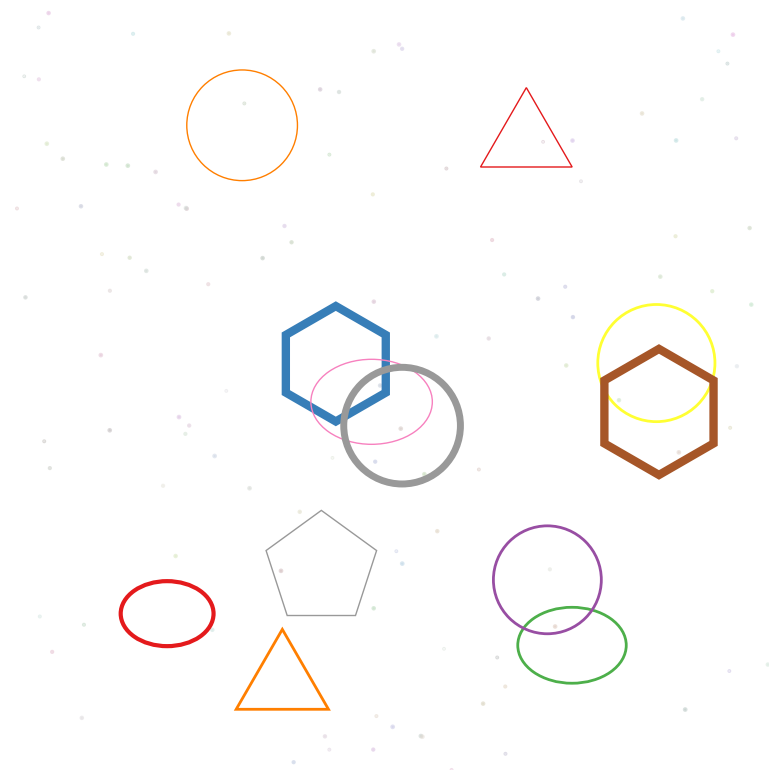[{"shape": "oval", "thickness": 1.5, "radius": 0.3, "center": [0.217, 0.203]}, {"shape": "triangle", "thickness": 0.5, "radius": 0.34, "center": [0.684, 0.817]}, {"shape": "hexagon", "thickness": 3, "radius": 0.37, "center": [0.436, 0.528]}, {"shape": "oval", "thickness": 1, "radius": 0.35, "center": [0.743, 0.162]}, {"shape": "circle", "thickness": 1, "radius": 0.35, "center": [0.711, 0.247]}, {"shape": "triangle", "thickness": 1, "radius": 0.35, "center": [0.367, 0.113]}, {"shape": "circle", "thickness": 0.5, "radius": 0.36, "center": [0.314, 0.837]}, {"shape": "circle", "thickness": 1, "radius": 0.38, "center": [0.852, 0.528]}, {"shape": "hexagon", "thickness": 3, "radius": 0.41, "center": [0.856, 0.465]}, {"shape": "oval", "thickness": 0.5, "radius": 0.39, "center": [0.483, 0.478]}, {"shape": "circle", "thickness": 2.5, "radius": 0.38, "center": [0.522, 0.447]}, {"shape": "pentagon", "thickness": 0.5, "radius": 0.38, "center": [0.417, 0.262]}]